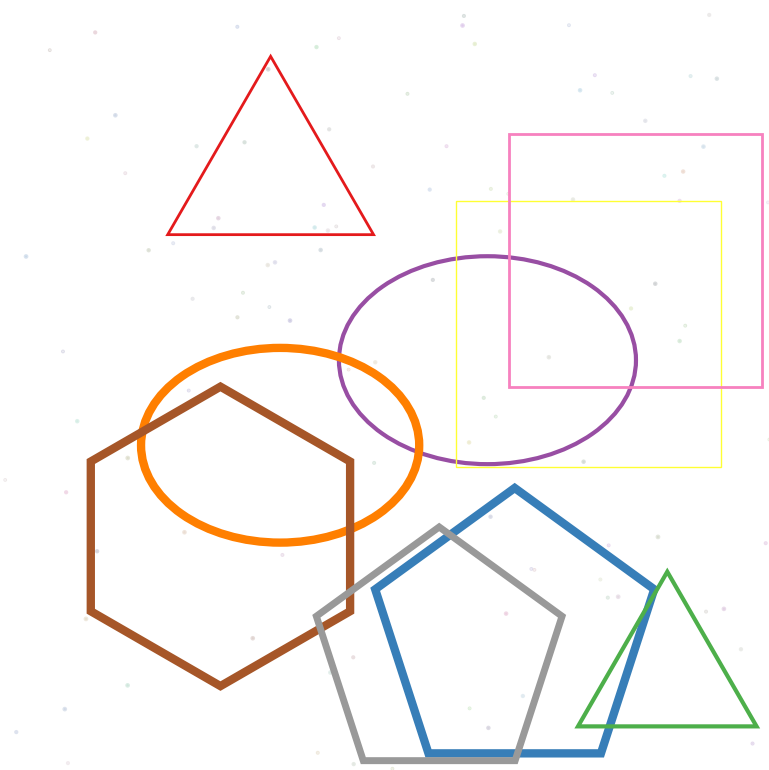[{"shape": "triangle", "thickness": 1, "radius": 0.77, "center": [0.351, 0.772]}, {"shape": "pentagon", "thickness": 3, "radius": 0.95, "center": [0.668, 0.176]}, {"shape": "triangle", "thickness": 1.5, "radius": 0.67, "center": [0.867, 0.124]}, {"shape": "oval", "thickness": 1.5, "radius": 0.96, "center": [0.633, 0.532]}, {"shape": "oval", "thickness": 3, "radius": 0.9, "center": [0.364, 0.422]}, {"shape": "square", "thickness": 0.5, "radius": 0.86, "center": [0.764, 0.566]}, {"shape": "hexagon", "thickness": 3, "radius": 0.97, "center": [0.286, 0.303]}, {"shape": "square", "thickness": 1, "radius": 0.82, "center": [0.825, 0.662]}, {"shape": "pentagon", "thickness": 2.5, "radius": 0.84, "center": [0.57, 0.148]}]